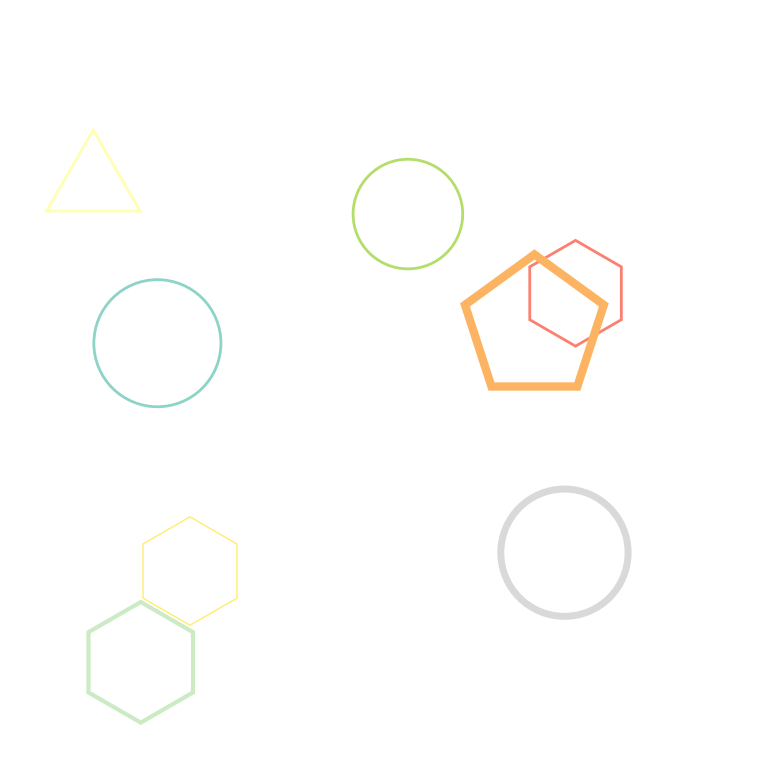[{"shape": "circle", "thickness": 1, "radius": 0.41, "center": [0.204, 0.554]}, {"shape": "triangle", "thickness": 1, "radius": 0.35, "center": [0.121, 0.761]}, {"shape": "hexagon", "thickness": 1, "radius": 0.34, "center": [0.747, 0.619]}, {"shape": "pentagon", "thickness": 3, "radius": 0.47, "center": [0.694, 0.575]}, {"shape": "circle", "thickness": 1, "radius": 0.36, "center": [0.53, 0.722]}, {"shape": "circle", "thickness": 2.5, "radius": 0.41, "center": [0.733, 0.282]}, {"shape": "hexagon", "thickness": 1.5, "radius": 0.39, "center": [0.183, 0.14]}, {"shape": "hexagon", "thickness": 0.5, "radius": 0.35, "center": [0.247, 0.258]}]